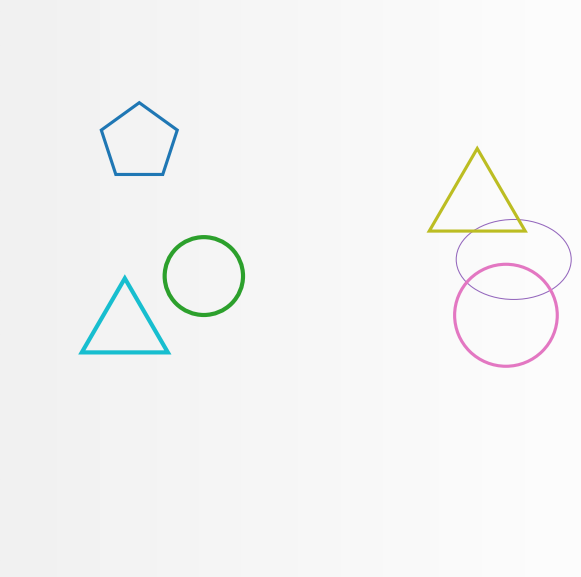[{"shape": "pentagon", "thickness": 1.5, "radius": 0.34, "center": [0.24, 0.753]}, {"shape": "circle", "thickness": 2, "radius": 0.34, "center": [0.351, 0.521]}, {"shape": "oval", "thickness": 0.5, "radius": 0.49, "center": [0.884, 0.55]}, {"shape": "circle", "thickness": 1.5, "radius": 0.44, "center": [0.87, 0.453]}, {"shape": "triangle", "thickness": 1.5, "radius": 0.48, "center": [0.821, 0.647]}, {"shape": "triangle", "thickness": 2, "radius": 0.43, "center": [0.215, 0.432]}]